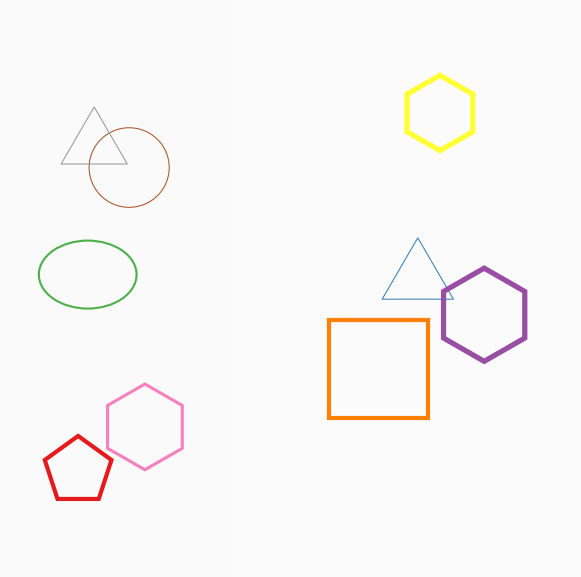[{"shape": "pentagon", "thickness": 2, "radius": 0.3, "center": [0.134, 0.184]}, {"shape": "triangle", "thickness": 0.5, "radius": 0.35, "center": [0.719, 0.516]}, {"shape": "oval", "thickness": 1, "radius": 0.42, "center": [0.151, 0.524]}, {"shape": "hexagon", "thickness": 2.5, "radius": 0.4, "center": [0.833, 0.454]}, {"shape": "square", "thickness": 2, "radius": 0.43, "center": [0.651, 0.36]}, {"shape": "hexagon", "thickness": 2.5, "radius": 0.33, "center": [0.757, 0.804]}, {"shape": "circle", "thickness": 0.5, "radius": 0.34, "center": [0.222, 0.709]}, {"shape": "hexagon", "thickness": 1.5, "radius": 0.37, "center": [0.249, 0.26]}, {"shape": "triangle", "thickness": 0.5, "radius": 0.33, "center": [0.162, 0.748]}]